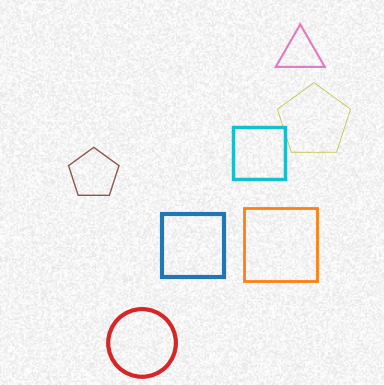[{"shape": "square", "thickness": 3, "radius": 0.4, "center": [0.501, 0.362]}, {"shape": "square", "thickness": 2, "radius": 0.47, "center": [0.728, 0.366]}, {"shape": "circle", "thickness": 3, "radius": 0.44, "center": [0.369, 0.109]}, {"shape": "pentagon", "thickness": 1, "radius": 0.34, "center": [0.244, 0.548]}, {"shape": "triangle", "thickness": 1.5, "radius": 0.37, "center": [0.78, 0.863]}, {"shape": "pentagon", "thickness": 0.5, "radius": 0.5, "center": [0.815, 0.685]}, {"shape": "square", "thickness": 2.5, "radius": 0.34, "center": [0.673, 0.603]}]